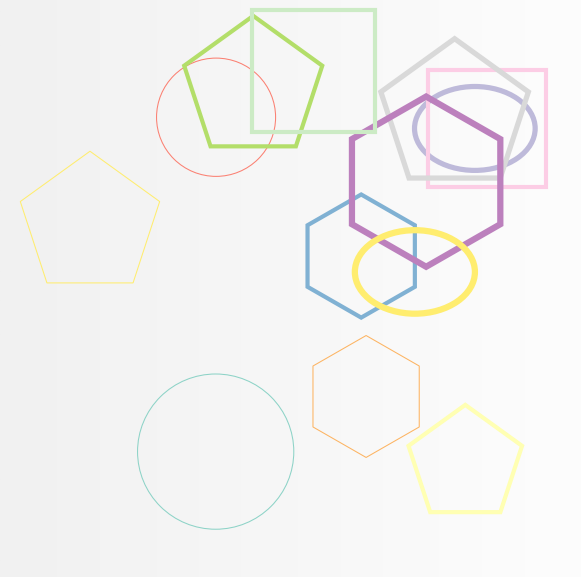[{"shape": "circle", "thickness": 0.5, "radius": 0.67, "center": [0.371, 0.217]}, {"shape": "pentagon", "thickness": 2, "radius": 0.51, "center": [0.8, 0.195]}, {"shape": "oval", "thickness": 2.5, "radius": 0.52, "center": [0.817, 0.777]}, {"shape": "circle", "thickness": 0.5, "radius": 0.51, "center": [0.372, 0.796]}, {"shape": "hexagon", "thickness": 2, "radius": 0.53, "center": [0.621, 0.556]}, {"shape": "hexagon", "thickness": 0.5, "radius": 0.53, "center": [0.63, 0.313]}, {"shape": "pentagon", "thickness": 2, "radius": 0.62, "center": [0.436, 0.847]}, {"shape": "square", "thickness": 2, "radius": 0.51, "center": [0.838, 0.777]}, {"shape": "pentagon", "thickness": 2.5, "radius": 0.67, "center": [0.782, 0.799]}, {"shape": "hexagon", "thickness": 3, "radius": 0.74, "center": [0.733, 0.685]}, {"shape": "square", "thickness": 2, "radius": 0.53, "center": [0.539, 0.877]}, {"shape": "pentagon", "thickness": 0.5, "radius": 0.63, "center": [0.155, 0.611]}, {"shape": "oval", "thickness": 3, "radius": 0.52, "center": [0.714, 0.528]}]